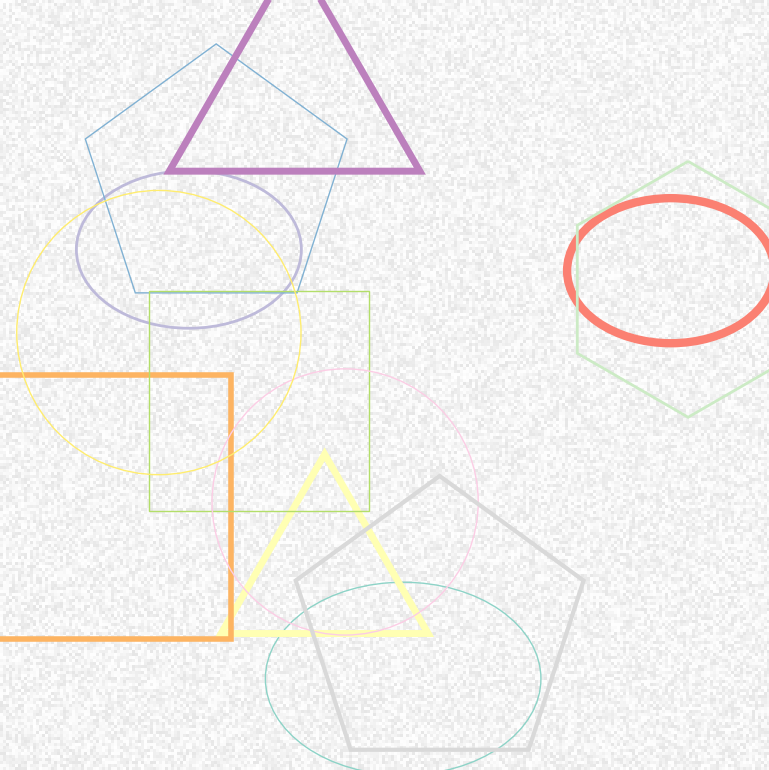[{"shape": "oval", "thickness": 0.5, "radius": 0.89, "center": [0.524, 0.119]}, {"shape": "triangle", "thickness": 2.5, "radius": 0.78, "center": [0.422, 0.255]}, {"shape": "oval", "thickness": 1, "radius": 0.73, "center": [0.245, 0.676]}, {"shape": "oval", "thickness": 3, "radius": 0.67, "center": [0.871, 0.648]}, {"shape": "pentagon", "thickness": 0.5, "radius": 0.89, "center": [0.281, 0.764]}, {"shape": "square", "thickness": 2, "radius": 0.86, "center": [0.129, 0.342]}, {"shape": "square", "thickness": 0.5, "radius": 0.71, "center": [0.337, 0.479]}, {"shape": "circle", "thickness": 0.5, "radius": 0.86, "center": [0.448, 0.348]}, {"shape": "pentagon", "thickness": 1.5, "radius": 0.98, "center": [0.571, 0.185]}, {"shape": "triangle", "thickness": 2.5, "radius": 0.94, "center": [0.383, 0.872]}, {"shape": "hexagon", "thickness": 1, "radius": 0.83, "center": [0.894, 0.624]}, {"shape": "circle", "thickness": 0.5, "radius": 0.92, "center": [0.206, 0.568]}]